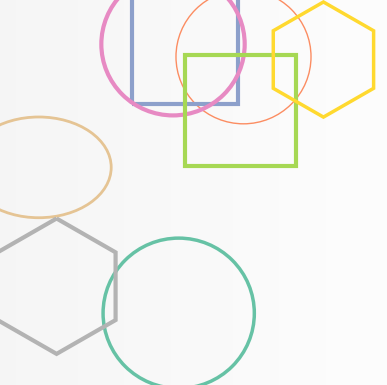[{"shape": "circle", "thickness": 2.5, "radius": 0.98, "center": [0.461, 0.186]}, {"shape": "circle", "thickness": 1, "radius": 0.87, "center": [0.628, 0.853]}, {"shape": "square", "thickness": 3, "radius": 0.69, "center": [0.477, 0.867]}, {"shape": "circle", "thickness": 3, "radius": 0.92, "center": [0.446, 0.885]}, {"shape": "square", "thickness": 3, "radius": 0.72, "center": [0.621, 0.714]}, {"shape": "hexagon", "thickness": 2.5, "radius": 0.75, "center": [0.835, 0.845]}, {"shape": "oval", "thickness": 2, "radius": 0.93, "center": [0.1, 0.565]}, {"shape": "hexagon", "thickness": 3, "radius": 0.88, "center": [0.146, 0.257]}]